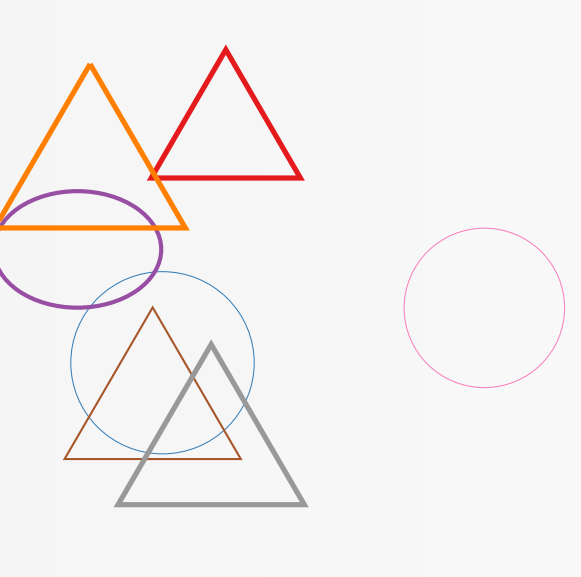[{"shape": "triangle", "thickness": 2.5, "radius": 0.74, "center": [0.388, 0.765]}, {"shape": "circle", "thickness": 0.5, "radius": 0.79, "center": [0.28, 0.371]}, {"shape": "oval", "thickness": 2, "radius": 0.72, "center": [0.133, 0.567]}, {"shape": "triangle", "thickness": 2.5, "radius": 0.95, "center": [0.155, 0.699]}, {"shape": "triangle", "thickness": 1, "radius": 0.88, "center": [0.263, 0.292]}, {"shape": "circle", "thickness": 0.5, "radius": 0.69, "center": [0.833, 0.466]}, {"shape": "triangle", "thickness": 2.5, "radius": 0.93, "center": [0.363, 0.218]}]